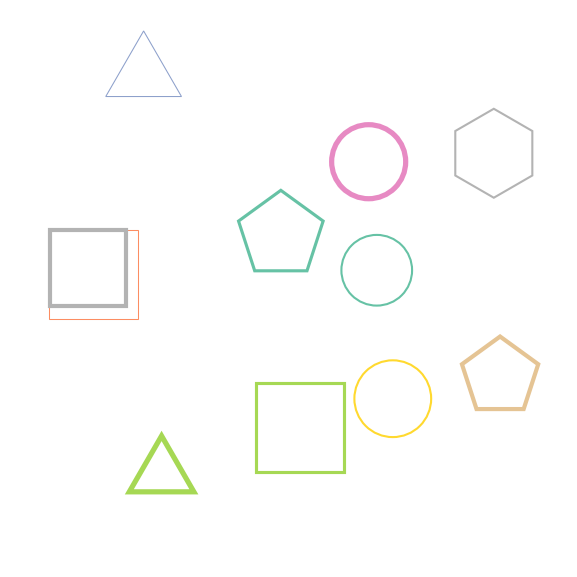[{"shape": "circle", "thickness": 1, "radius": 0.31, "center": [0.652, 0.531]}, {"shape": "pentagon", "thickness": 1.5, "radius": 0.39, "center": [0.486, 0.593]}, {"shape": "square", "thickness": 0.5, "radius": 0.39, "center": [0.162, 0.524]}, {"shape": "triangle", "thickness": 0.5, "radius": 0.38, "center": [0.249, 0.87]}, {"shape": "circle", "thickness": 2.5, "radius": 0.32, "center": [0.638, 0.719]}, {"shape": "square", "thickness": 1.5, "radius": 0.38, "center": [0.519, 0.259]}, {"shape": "triangle", "thickness": 2.5, "radius": 0.32, "center": [0.28, 0.18]}, {"shape": "circle", "thickness": 1, "radius": 0.33, "center": [0.68, 0.309]}, {"shape": "pentagon", "thickness": 2, "radius": 0.35, "center": [0.866, 0.347]}, {"shape": "hexagon", "thickness": 1, "radius": 0.39, "center": [0.855, 0.734]}, {"shape": "square", "thickness": 2, "radius": 0.33, "center": [0.152, 0.535]}]